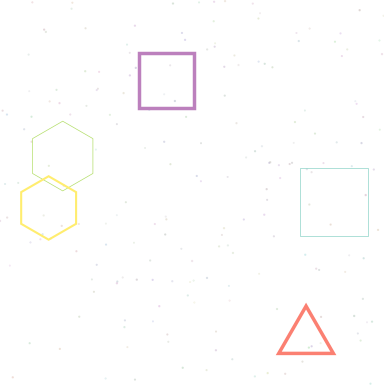[{"shape": "square", "thickness": 0.5, "radius": 0.44, "center": [0.868, 0.476]}, {"shape": "triangle", "thickness": 2.5, "radius": 0.41, "center": [0.795, 0.123]}, {"shape": "hexagon", "thickness": 0.5, "radius": 0.45, "center": [0.163, 0.595]}, {"shape": "square", "thickness": 2.5, "radius": 0.35, "center": [0.433, 0.791]}, {"shape": "hexagon", "thickness": 1.5, "radius": 0.41, "center": [0.126, 0.46]}]